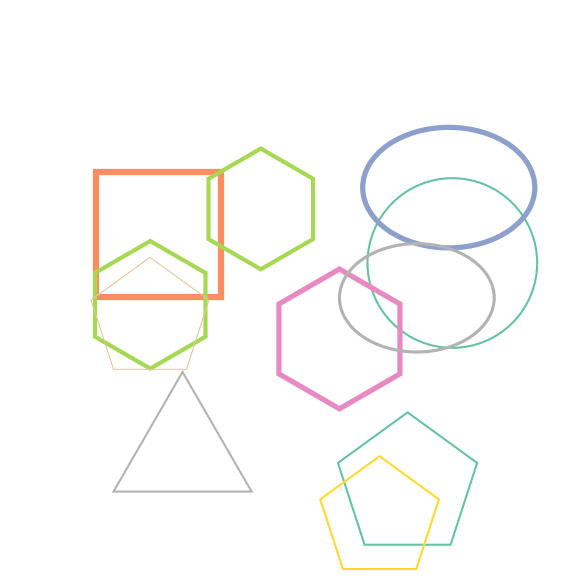[{"shape": "pentagon", "thickness": 1, "radius": 0.63, "center": [0.706, 0.158]}, {"shape": "circle", "thickness": 1, "radius": 0.73, "center": [0.783, 0.544]}, {"shape": "square", "thickness": 3, "radius": 0.54, "center": [0.275, 0.593]}, {"shape": "oval", "thickness": 2.5, "radius": 0.75, "center": [0.777, 0.674]}, {"shape": "hexagon", "thickness": 2.5, "radius": 0.6, "center": [0.588, 0.412]}, {"shape": "hexagon", "thickness": 2, "radius": 0.52, "center": [0.452, 0.637]}, {"shape": "hexagon", "thickness": 2, "radius": 0.55, "center": [0.26, 0.471]}, {"shape": "pentagon", "thickness": 1, "radius": 0.54, "center": [0.657, 0.101]}, {"shape": "pentagon", "thickness": 0.5, "radius": 0.54, "center": [0.26, 0.446]}, {"shape": "triangle", "thickness": 1, "radius": 0.69, "center": [0.316, 0.217]}, {"shape": "oval", "thickness": 1.5, "radius": 0.67, "center": [0.722, 0.483]}]